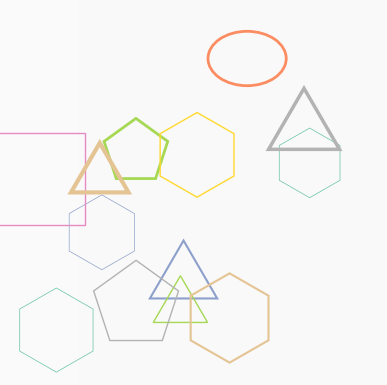[{"shape": "hexagon", "thickness": 0.5, "radius": 0.45, "center": [0.799, 0.577]}, {"shape": "hexagon", "thickness": 0.5, "radius": 0.55, "center": [0.145, 0.143]}, {"shape": "oval", "thickness": 2, "radius": 0.5, "center": [0.638, 0.848]}, {"shape": "triangle", "thickness": 1.5, "radius": 0.5, "center": [0.474, 0.275]}, {"shape": "hexagon", "thickness": 0.5, "radius": 0.49, "center": [0.263, 0.397]}, {"shape": "square", "thickness": 1, "radius": 0.59, "center": [0.101, 0.535]}, {"shape": "pentagon", "thickness": 2, "radius": 0.43, "center": [0.351, 0.606]}, {"shape": "triangle", "thickness": 1, "radius": 0.4, "center": [0.466, 0.203]}, {"shape": "hexagon", "thickness": 1, "radius": 0.55, "center": [0.509, 0.598]}, {"shape": "hexagon", "thickness": 1.5, "radius": 0.58, "center": [0.592, 0.174]}, {"shape": "triangle", "thickness": 3, "radius": 0.43, "center": [0.257, 0.543]}, {"shape": "triangle", "thickness": 2.5, "radius": 0.53, "center": [0.785, 0.665]}, {"shape": "pentagon", "thickness": 1, "radius": 0.58, "center": [0.351, 0.209]}]